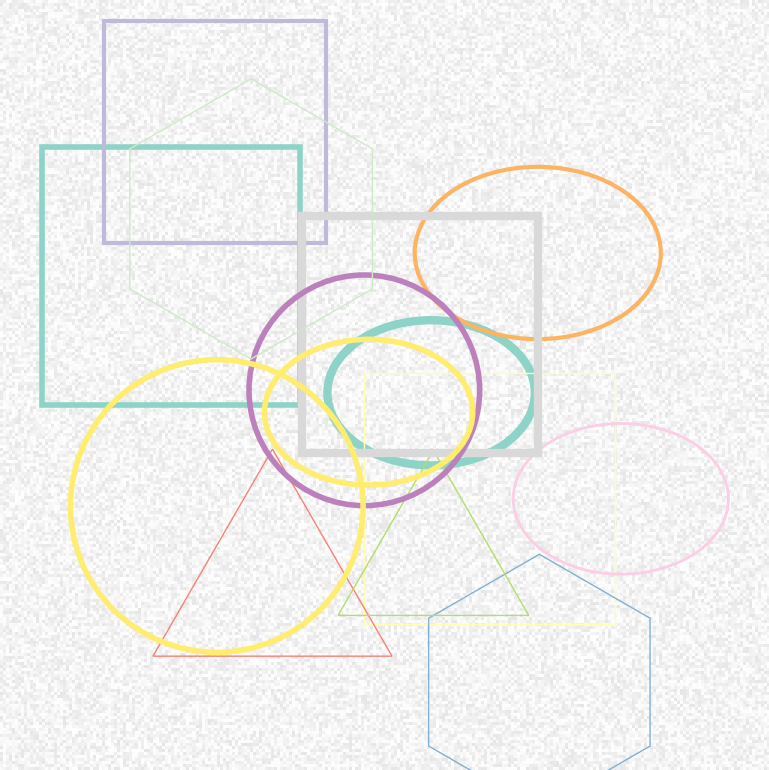[{"shape": "square", "thickness": 2, "radius": 0.84, "center": [0.222, 0.642]}, {"shape": "oval", "thickness": 3, "radius": 0.67, "center": [0.56, 0.49]}, {"shape": "square", "thickness": 0.5, "radius": 0.82, "center": [0.636, 0.353]}, {"shape": "square", "thickness": 1.5, "radius": 0.72, "center": [0.28, 0.829]}, {"shape": "triangle", "thickness": 0.5, "radius": 0.9, "center": [0.354, 0.237]}, {"shape": "hexagon", "thickness": 0.5, "radius": 0.83, "center": [0.7, 0.114]}, {"shape": "oval", "thickness": 1.5, "radius": 0.8, "center": [0.698, 0.671]}, {"shape": "triangle", "thickness": 0.5, "radius": 0.71, "center": [0.563, 0.272]}, {"shape": "oval", "thickness": 1, "radius": 0.7, "center": [0.806, 0.352]}, {"shape": "square", "thickness": 3, "radius": 0.77, "center": [0.546, 0.566]}, {"shape": "circle", "thickness": 2, "radius": 0.75, "center": [0.473, 0.493]}, {"shape": "hexagon", "thickness": 0.5, "radius": 0.91, "center": [0.326, 0.716]}, {"shape": "circle", "thickness": 2, "radius": 0.95, "center": [0.282, 0.343]}, {"shape": "oval", "thickness": 2, "radius": 0.68, "center": [0.479, 0.465]}]